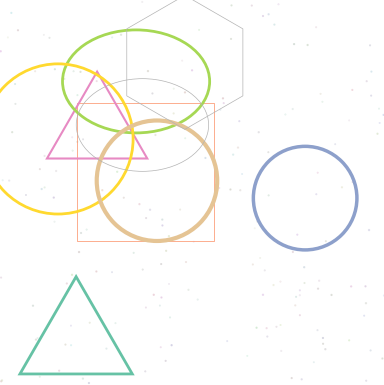[{"shape": "triangle", "thickness": 2, "radius": 0.84, "center": [0.198, 0.113]}, {"shape": "square", "thickness": 0.5, "radius": 0.89, "center": [0.378, 0.553]}, {"shape": "circle", "thickness": 2.5, "radius": 0.67, "center": [0.793, 0.485]}, {"shape": "triangle", "thickness": 1.5, "radius": 0.75, "center": [0.252, 0.663]}, {"shape": "oval", "thickness": 2, "radius": 0.96, "center": [0.353, 0.789]}, {"shape": "circle", "thickness": 2, "radius": 0.98, "center": [0.151, 0.639]}, {"shape": "circle", "thickness": 3, "radius": 0.78, "center": [0.408, 0.531]}, {"shape": "hexagon", "thickness": 0.5, "radius": 0.87, "center": [0.48, 0.838]}, {"shape": "oval", "thickness": 0.5, "radius": 0.86, "center": [0.37, 0.675]}]